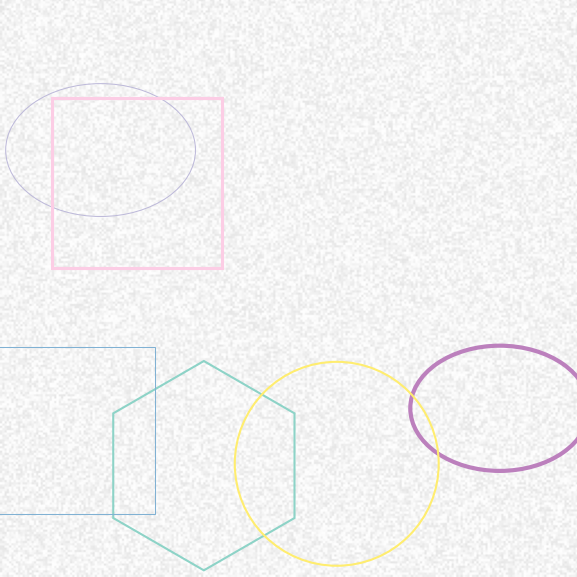[{"shape": "hexagon", "thickness": 1, "radius": 0.91, "center": [0.353, 0.193]}, {"shape": "oval", "thickness": 0.5, "radius": 0.82, "center": [0.174, 0.739]}, {"shape": "square", "thickness": 0.5, "radius": 0.72, "center": [0.124, 0.254]}, {"shape": "square", "thickness": 1.5, "radius": 0.74, "center": [0.237, 0.682]}, {"shape": "oval", "thickness": 2, "radius": 0.77, "center": [0.865, 0.292]}, {"shape": "circle", "thickness": 1, "radius": 0.88, "center": [0.583, 0.196]}]